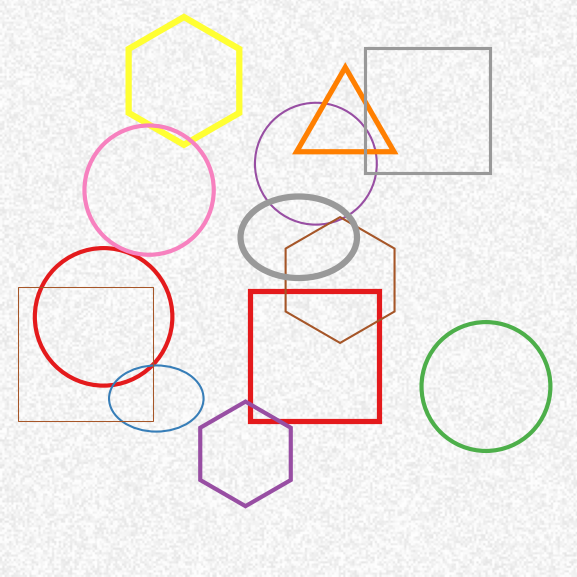[{"shape": "circle", "thickness": 2, "radius": 0.6, "center": [0.179, 0.45]}, {"shape": "square", "thickness": 2.5, "radius": 0.56, "center": [0.544, 0.383]}, {"shape": "oval", "thickness": 1, "radius": 0.41, "center": [0.271, 0.309]}, {"shape": "circle", "thickness": 2, "radius": 0.56, "center": [0.841, 0.33]}, {"shape": "hexagon", "thickness": 2, "radius": 0.45, "center": [0.425, 0.213]}, {"shape": "circle", "thickness": 1, "radius": 0.53, "center": [0.547, 0.716]}, {"shape": "triangle", "thickness": 2.5, "radius": 0.49, "center": [0.598, 0.785]}, {"shape": "hexagon", "thickness": 3, "radius": 0.55, "center": [0.319, 0.859]}, {"shape": "hexagon", "thickness": 1, "radius": 0.54, "center": [0.589, 0.514]}, {"shape": "square", "thickness": 0.5, "radius": 0.58, "center": [0.148, 0.386]}, {"shape": "circle", "thickness": 2, "radius": 0.56, "center": [0.258, 0.67]}, {"shape": "oval", "thickness": 3, "radius": 0.5, "center": [0.517, 0.588]}, {"shape": "square", "thickness": 1.5, "radius": 0.54, "center": [0.74, 0.808]}]